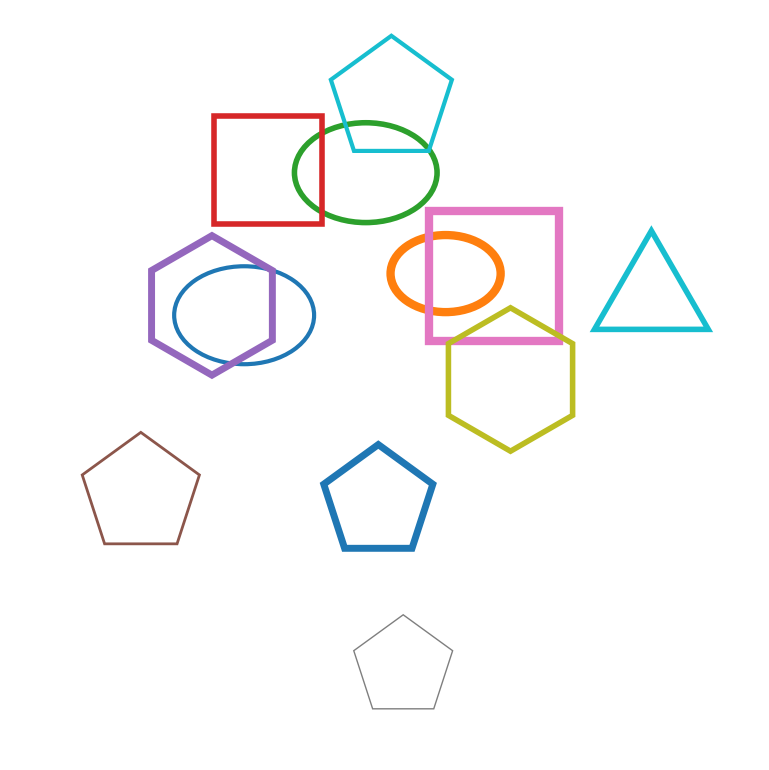[{"shape": "oval", "thickness": 1.5, "radius": 0.45, "center": [0.317, 0.591]}, {"shape": "pentagon", "thickness": 2.5, "radius": 0.37, "center": [0.491, 0.348]}, {"shape": "oval", "thickness": 3, "radius": 0.36, "center": [0.579, 0.645]}, {"shape": "oval", "thickness": 2, "radius": 0.46, "center": [0.475, 0.776]}, {"shape": "square", "thickness": 2, "radius": 0.35, "center": [0.348, 0.779]}, {"shape": "hexagon", "thickness": 2.5, "radius": 0.45, "center": [0.275, 0.603]}, {"shape": "pentagon", "thickness": 1, "radius": 0.4, "center": [0.183, 0.358]}, {"shape": "square", "thickness": 3, "radius": 0.42, "center": [0.642, 0.642]}, {"shape": "pentagon", "thickness": 0.5, "radius": 0.34, "center": [0.524, 0.134]}, {"shape": "hexagon", "thickness": 2, "radius": 0.47, "center": [0.663, 0.507]}, {"shape": "pentagon", "thickness": 1.5, "radius": 0.41, "center": [0.508, 0.871]}, {"shape": "triangle", "thickness": 2, "radius": 0.43, "center": [0.846, 0.615]}]